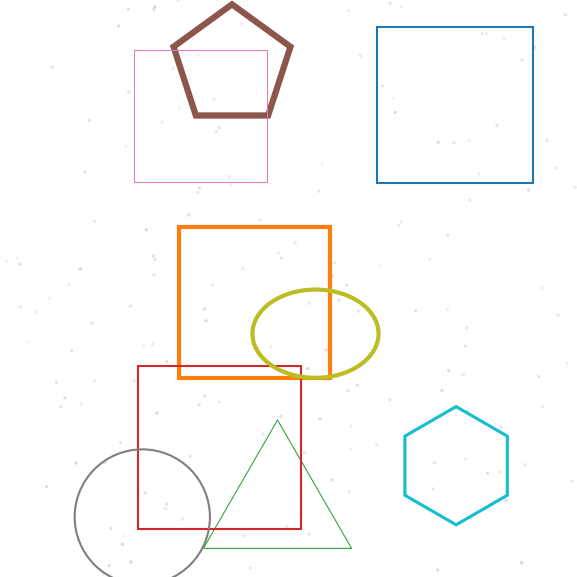[{"shape": "square", "thickness": 1, "radius": 0.68, "center": [0.789, 0.817]}, {"shape": "square", "thickness": 2, "radius": 0.65, "center": [0.441, 0.475]}, {"shape": "triangle", "thickness": 0.5, "radius": 0.74, "center": [0.481, 0.124]}, {"shape": "square", "thickness": 1, "radius": 0.71, "center": [0.381, 0.224]}, {"shape": "pentagon", "thickness": 3, "radius": 0.53, "center": [0.402, 0.885]}, {"shape": "square", "thickness": 0.5, "radius": 0.58, "center": [0.347, 0.798]}, {"shape": "circle", "thickness": 1, "radius": 0.59, "center": [0.246, 0.104]}, {"shape": "oval", "thickness": 2, "radius": 0.55, "center": [0.546, 0.421]}, {"shape": "hexagon", "thickness": 1.5, "radius": 0.51, "center": [0.79, 0.193]}]